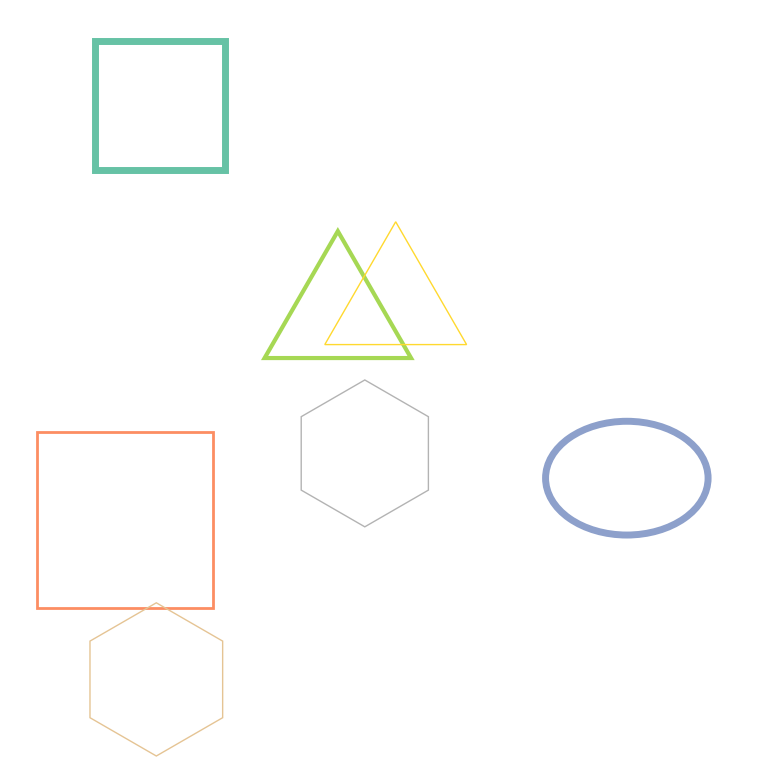[{"shape": "square", "thickness": 2.5, "radius": 0.42, "center": [0.207, 0.863]}, {"shape": "square", "thickness": 1, "radius": 0.57, "center": [0.162, 0.324]}, {"shape": "oval", "thickness": 2.5, "radius": 0.53, "center": [0.814, 0.379]}, {"shape": "triangle", "thickness": 1.5, "radius": 0.55, "center": [0.439, 0.59]}, {"shape": "triangle", "thickness": 0.5, "radius": 0.53, "center": [0.514, 0.606]}, {"shape": "hexagon", "thickness": 0.5, "radius": 0.5, "center": [0.203, 0.118]}, {"shape": "hexagon", "thickness": 0.5, "radius": 0.48, "center": [0.474, 0.411]}]